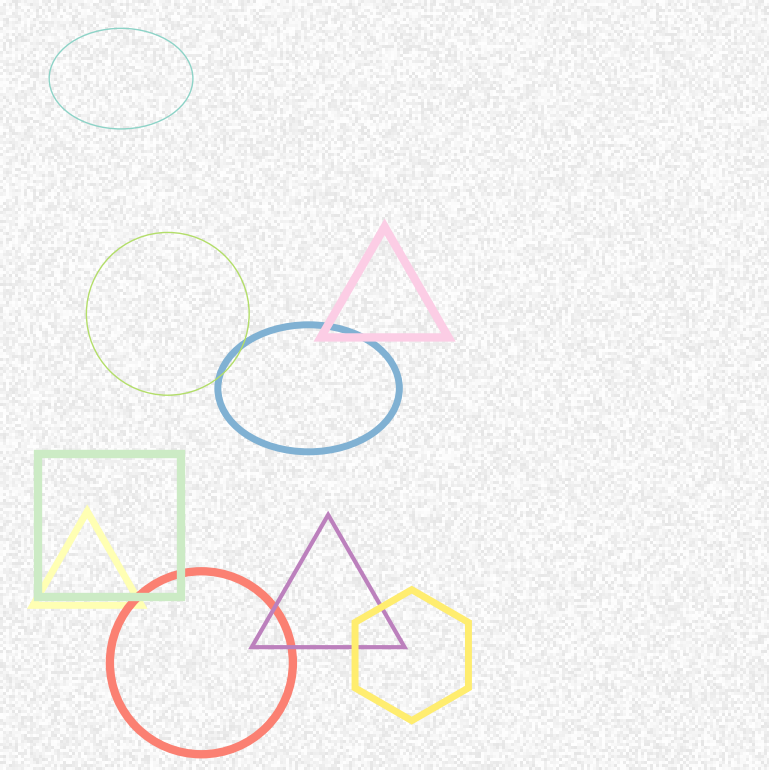[{"shape": "oval", "thickness": 0.5, "radius": 0.47, "center": [0.157, 0.898]}, {"shape": "triangle", "thickness": 2.5, "radius": 0.41, "center": [0.113, 0.255]}, {"shape": "circle", "thickness": 3, "radius": 0.59, "center": [0.262, 0.139]}, {"shape": "oval", "thickness": 2.5, "radius": 0.59, "center": [0.401, 0.496]}, {"shape": "circle", "thickness": 0.5, "radius": 0.53, "center": [0.218, 0.592]}, {"shape": "triangle", "thickness": 3, "radius": 0.48, "center": [0.5, 0.61]}, {"shape": "triangle", "thickness": 1.5, "radius": 0.57, "center": [0.426, 0.217]}, {"shape": "square", "thickness": 3, "radius": 0.46, "center": [0.142, 0.318]}, {"shape": "hexagon", "thickness": 2.5, "radius": 0.43, "center": [0.535, 0.149]}]